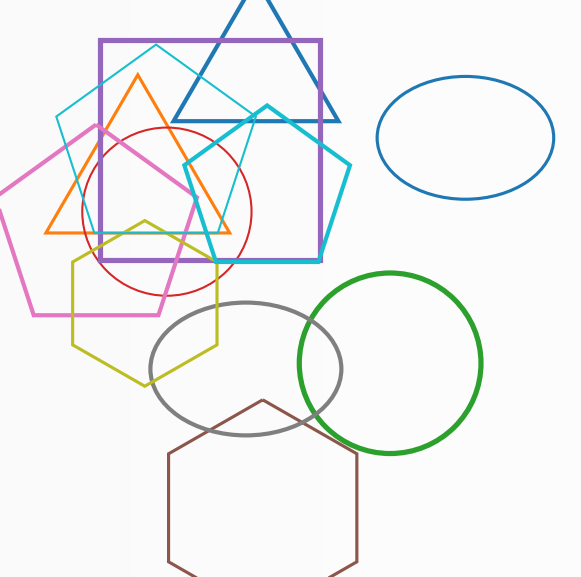[{"shape": "oval", "thickness": 1.5, "radius": 0.76, "center": [0.801, 0.76]}, {"shape": "triangle", "thickness": 2, "radius": 0.82, "center": [0.44, 0.871]}, {"shape": "triangle", "thickness": 1.5, "radius": 0.91, "center": [0.237, 0.687]}, {"shape": "circle", "thickness": 2.5, "radius": 0.78, "center": [0.671, 0.37]}, {"shape": "circle", "thickness": 1, "radius": 0.73, "center": [0.287, 0.633]}, {"shape": "square", "thickness": 2.5, "radius": 0.95, "center": [0.361, 0.739]}, {"shape": "hexagon", "thickness": 1.5, "radius": 0.94, "center": [0.452, 0.12]}, {"shape": "pentagon", "thickness": 2, "radius": 0.91, "center": [0.165, 0.601]}, {"shape": "oval", "thickness": 2, "radius": 0.82, "center": [0.423, 0.36]}, {"shape": "hexagon", "thickness": 1.5, "radius": 0.72, "center": [0.249, 0.474]}, {"shape": "pentagon", "thickness": 2, "radius": 0.75, "center": [0.46, 0.667]}, {"shape": "pentagon", "thickness": 1, "radius": 0.9, "center": [0.269, 0.741]}]